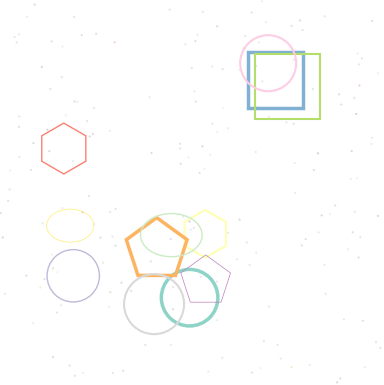[{"shape": "circle", "thickness": 2.5, "radius": 0.37, "center": [0.492, 0.227]}, {"shape": "hexagon", "thickness": 1.5, "radius": 0.31, "center": [0.533, 0.393]}, {"shape": "circle", "thickness": 1, "radius": 0.34, "center": [0.19, 0.284]}, {"shape": "hexagon", "thickness": 1, "radius": 0.33, "center": [0.166, 0.614]}, {"shape": "square", "thickness": 2.5, "radius": 0.36, "center": [0.715, 0.791]}, {"shape": "pentagon", "thickness": 2.5, "radius": 0.41, "center": [0.407, 0.352]}, {"shape": "square", "thickness": 1.5, "radius": 0.42, "center": [0.746, 0.776]}, {"shape": "circle", "thickness": 1.5, "radius": 0.36, "center": [0.697, 0.836]}, {"shape": "circle", "thickness": 1.5, "radius": 0.39, "center": [0.4, 0.21]}, {"shape": "pentagon", "thickness": 0.5, "radius": 0.34, "center": [0.534, 0.27]}, {"shape": "oval", "thickness": 1, "radius": 0.4, "center": [0.445, 0.389]}, {"shape": "oval", "thickness": 0.5, "radius": 0.31, "center": [0.182, 0.414]}]